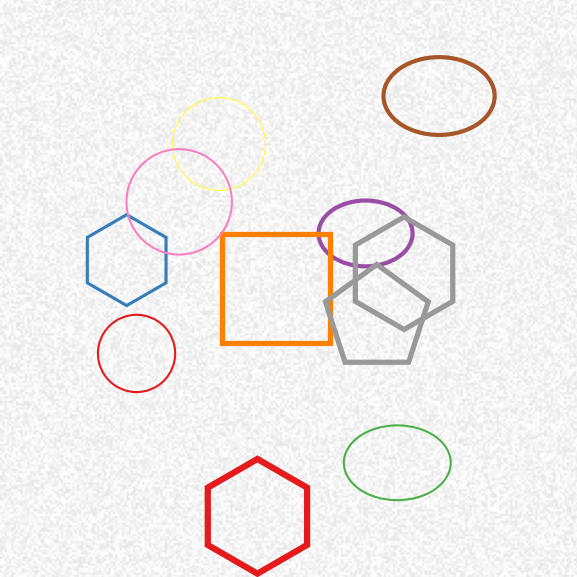[{"shape": "hexagon", "thickness": 3, "radius": 0.5, "center": [0.446, 0.105]}, {"shape": "circle", "thickness": 1, "radius": 0.33, "center": [0.236, 0.387]}, {"shape": "hexagon", "thickness": 1.5, "radius": 0.39, "center": [0.219, 0.549]}, {"shape": "oval", "thickness": 1, "radius": 0.46, "center": [0.688, 0.198]}, {"shape": "oval", "thickness": 2, "radius": 0.41, "center": [0.633, 0.595]}, {"shape": "square", "thickness": 2.5, "radius": 0.47, "center": [0.478, 0.5]}, {"shape": "circle", "thickness": 0.5, "radius": 0.4, "center": [0.379, 0.75]}, {"shape": "oval", "thickness": 2, "radius": 0.48, "center": [0.76, 0.833]}, {"shape": "circle", "thickness": 1, "radius": 0.46, "center": [0.31, 0.65]}, {"shape": "hexagon", "thickness": 2.5, "radius": 0.49, "center": [0.7, 0.526]}, {"shape": "pentagon", "thickness": 2.5, "radius": 0.47, "center": [0.653, 0.448]}]